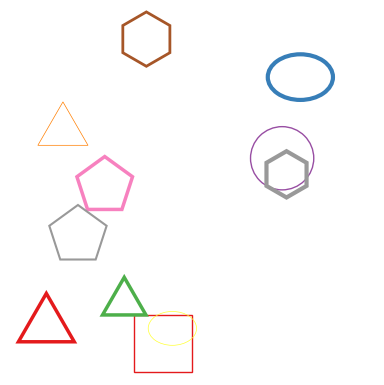[{"shape": "square", "thickness": 1, "radius": 0.37, "center": [0.423, 0.108]}, {"shape": "triangle", "thickness": 2.5, "radius": 0.42, "center": [0.12, 0.154]}, {"shape": "oval", "thickness": 3, "radius": 0.42, "center": [0.78, 0.8]}, {"shape": "triangle", "thickness": 2.5, "radius": 0.33, "center": [0.323, 0.215]}, {"shape": "circle", "thickness": 1, "radius": 0.41, "center": [0.733, 0.589]}, {"shape": "triangle", "thickness": 0.5, "radius": 0.38, "center": [0.163, 0.66]}, {"shape": "oval", "thickness": 0.5, "radius": 0.31, "center": [0.448, 0.147]}, {"shape": "hexagon", "thickness": 2, "radius": 0.35, "center": [0.38, 0.898]}, {"shape": "pentagon", "thickness": 2.5, "radius": 0.38, "center": [0.272, 0.517]}, {"shape": "pentagon", "thickness": 1.5, "radius": 0.39, "center": [0.203, 0.389]}, {"shape": "hexagon", "thickness": 3, "radius": 0.3, "center": [0.744, 0.547]}]